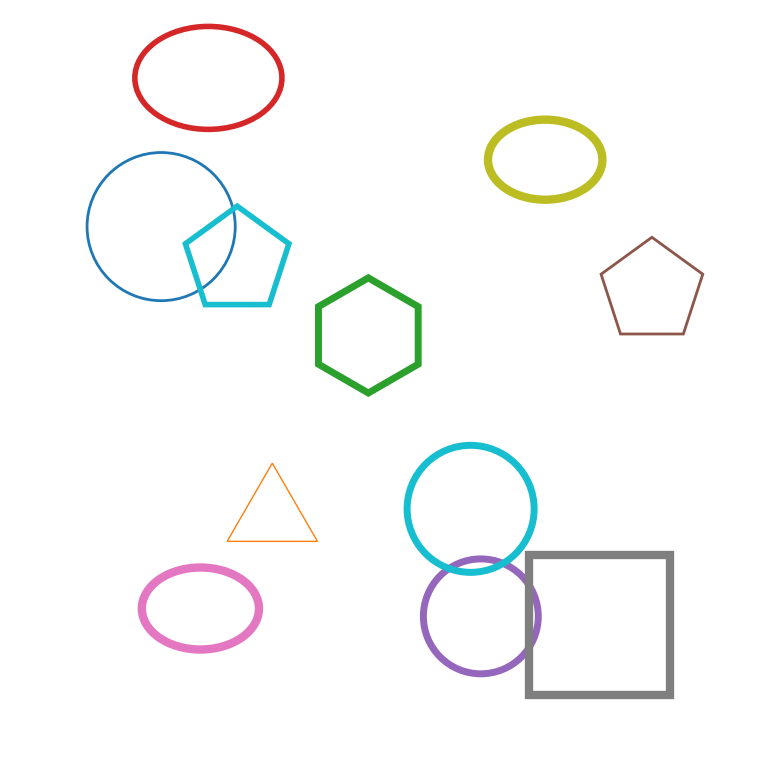[{"shape": "circle", "thickness": 1, "radius": 0.48, "center": [0.209, 0.706]}, {"shape": "triangle", "thickness": 0.5, "radius": 0.34, "center": [0.354, 0.331]}, {"shape": "hexagon", "thickness": 2.5, "radius": 0.37, "center": [0.478, 0.564]}, {"shape": "oval", "thickness": 2, "radius": 0.48, "center": [0.271, 0.899]}, {"shape": "circle", "thickness": 2.5, "radius": 0.37, "center": [0.624, 0.2]}, {"shape": "pentagon", "thickness": 1, "radius": 0.35, "center": [0.847, 0.622]}, {"shape": "oval", "thickness": 3, "radius": 0.38, "center": [0.26, 0.21]}, {"shape": "square", "thickness": 3, "radius": 0.46, "center": [0.779, 0.188]}, {"shape": "oval", "thickness": 3, "radius": 0.37, "center": [0.708, 0.793]}, {"shape": "pentagon", "thickness": 2, "radius": 0.35, "center": [0.308, 0.662]}, {"shape": "circle", "thickness": 2.5, "radius": 0.41, "center": [0.611, 0.339]}]